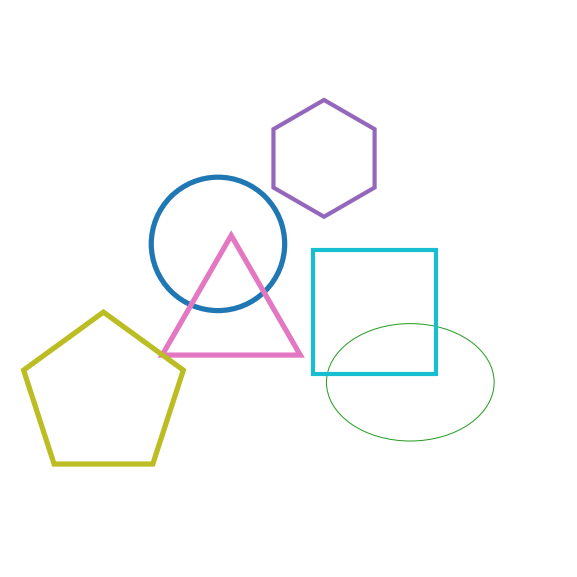[{"shape": "circle", "thickness": 2.5, "radius": 0.58, "center": [0.377, 0.577]}, {"shape": "oval", "thickness": 0.5, "radius": 0.73, "center": [0.71, 0.337]}, {"shape": "hexagon", "thickness": 2, "radius": 0.51, "center": [0.561, 0.725]}, {"shape": "triangle", "thickness": 2.5, "radius": 0.69, "center": [0.4, 0.453]}, {"shape": "pentagon", "thickness": 2.5, "radius": 0.73, "center": [0.179, 0.313]}, {"shape": "square", "thickness": 2, "radius": 0.53, "center": [0.649, 0.459]}]